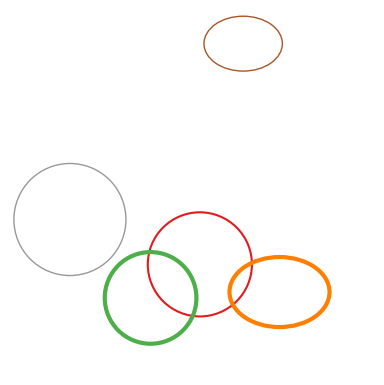[{"shape": "circle", "thickness": 1.5, "radius": 0.68, "center": [0.519, 0.313]}, {"shape": "circle", "thickness": 3, "radius": 0.6, "center": [0.391, 0.226]}, {"shape": "oval", "thickness": 3, "radius": 0.65, "center": [0.726, 0.241]}, {"shape": "oval", "thickness": 1, "radius": 0.51, "center": [0.632, 0.887]}, {"shape": "circle", "thickness": 1, "radius": 0.73, "center": [0.182, 0.43]}]